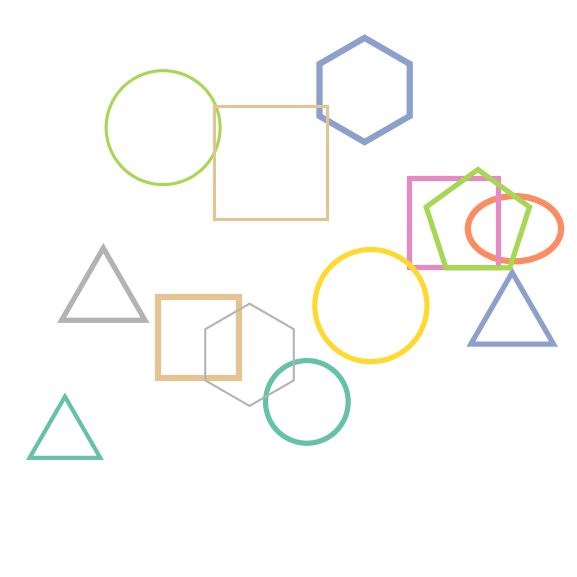[{"shape": "circle", "thickness": 2.5, "radius": 0.36, "center": [0.531, 0.303]}, {"shape": "triangle", "thickness": 2, "radius": 0.35, "center": [0.112, 0.242]}, {"shape": "oval", "thickness": 3, "radius": 0.4, "center": [0.891, 0.603]}, {"shape": "triangle", "thickness": 2.5, "radius": 0.41, "center": [0.887, 0.445]}, {"shape": "hexagon", "thickness": 3, "radius": 0.45, "center": [0.631, 0.843]}, {"shape": "square", "thickness": 2.5, "radius": 0.39, "center": [0.785, 0.614]}, {"shape": "circle", "thickness": 1.5, "radius": 0.49, "center": [0.282, 0.778]}, {"shape": "pentagon", "thickness": 2.5, "radius": 0.47, "center": [0.827, 0.612]}, {"shape": "circle", "thickness": 2.5, "radius": 0.49, "center": [0.642, 0.47]}, {"shape": "square", "thickness": 3, "radius": 0.35, "center": [0.344, 0.414]}, {"shape": "square", "thickness": 1.5, "radius": 0.49, "center": [0.468, 0.717]}, {"shape": "hexagon", "thickness": 1, "radius": 0.44, "center": [0.432, 0.385]}, {"shape": "triangle", "thickness": 2.5, "radius": 0.42, "center": [0.179, 0.486]}]